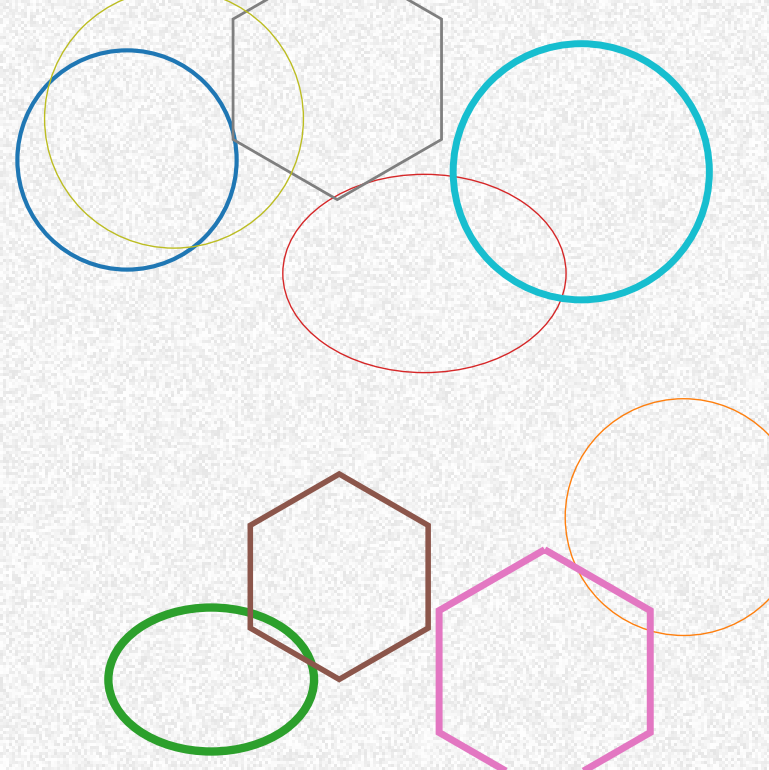[{"shape": "circle", "thickness": 1.5, "radius": 0.71, "center": [0.165, 0.792]}, {"shape": "circle", "thickness": 0.5, "radius": 0.77, "center": [0.888, 0.328]}, {"shape": "oval", "thickness": 3, "radius": 0.67, "center": [0.274, 0.118]}, {"shape": "oval", "thickness": 0.5, "radius": 0.92, "center": [0.551, 0.645]}, {"shape": "hexagon", "thickness": 2, "radius": 0.67, "center": [0.441, 0.251]}, {"shape": "hexagon", "thickness": 2.5, "radius": 0.79, "center": [0.707, 0.128]}, {"shape": "hexagon", "thickness": 1, "radius": 0.78, "center": [0.438, 0.897]}, {"shape": "circle", "thickness": 0.5, "radius": 0.84, "center": [0.226, 0.846]}, {"shape": "circle", "thickness": 2.5, "radius": 0.83, "center": [0.755, 0.777]}]